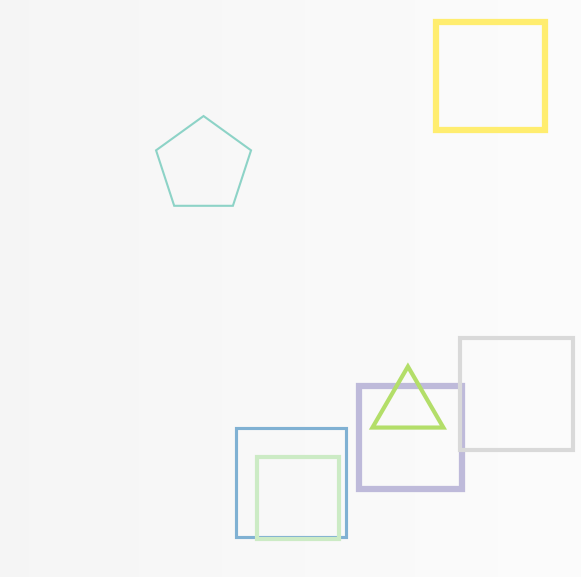[{"shape": "pentagon", "thickness": 1, "radius": 0.43, "center": [0.35, 0.712]}, {"shape": "square", "thickness": 3, "radius": 0.44, "center": [0.707, 0.241]}, {"shape": "square", "thickness": 1.5, "radius": 0.47, "center": [0.501, 0.163]}, {"shape": "triangle", "thickness": 2, "radius": 0.35, "center": [0.702, 0.294]}, {"shape": "square", "thickness": 2, "radius": 0.49, "center": [0.889, 0.318]}, {"shape": "square", "thickness": 2, "radius": 0.35, "center": [0.512, 0.137]}, {"shape": "square", "thickness": 3, "radius": 0.47, "center": [0.843, 0.867]}]